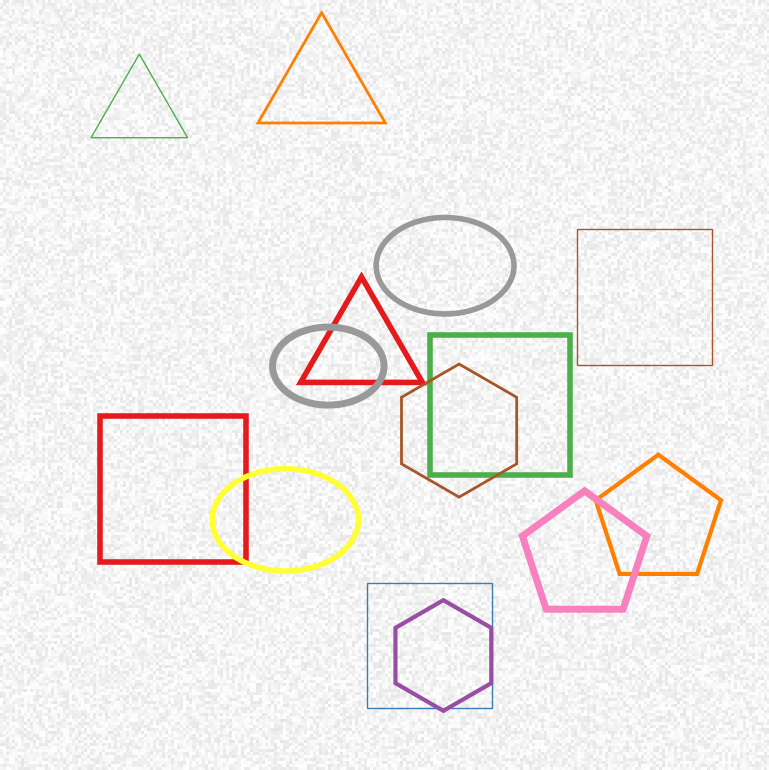[{"shape": "square", "thickness": 2, "radius": 0.47, "center": [0.225, 0.364]}, {"shape": "triangle", "thickness": 2, "radius": 0.46, "center": [0.47, 0.549]}, {"shape": "square", "thickness": 0.5, "radius": 0.41, "center": [0.558, 0.161]}, {"shape": "square", "thickness": 2, "radius": 0.46, "center": [0.649, 0.474]}, {"shape": "triangle", "thickness": 0.5, "radius": 0.36, "center": [0.181, 0.857]}, {"shape": "hexagon", "thickness": 1.5, "radius": 0.36, "center": [0.576, 0.149]}, {"shape": "triangle", "thickness": 1, "radius": 0.48, "center": [0.418, 0.888]}, {"shape": "pentagon", "thickness": 1.5, "radius": 0.43, "center": [0.855, 0.324]}, {"shape": "oval", "thickness": 2, "radius": 0.47, "center": [0.371, 0.325]}, {"shape": "square", "thickness": 0.5, "radius": 0.44, "center": [0.837, 0.614]}, {"shape": "hexagon", "thickness": 1, "radius": 0.43, "center": [0.596, 0.441]}, {"shape": "pentagon", "thickness": 2.5, "radius": 0.42, "center": [0.759, 0.278]}, {"shape": "oval", "thickness": 2, "radius": 0.45, "center": [0.578, 0.655]}, {"shape": "oval", "thickness": 2.5, "radius": 0.36, "center": [0.426, 0.525]}]